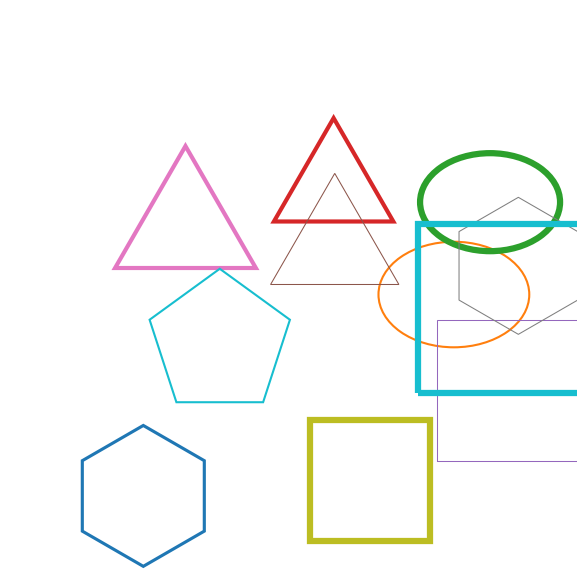[{"shape": "hexagon", "thickness": 1.5, "radius": 0.61, "center": [0.248, 0.14]}, {"shape": "oval", "thickness": 1, "radius": 0.65, "center": [0.786, 0.489]}, {"shape": "oval", "thickness": 3, "radius": 0.61, "center": [0.849, 0.649]}, {"shape": "triangle", "thickness": 2, "radius": 0.6, "center": [0.578, 0.675]}, {"shape": "square", "thickness": 0.5, "radius": 0.61, "center": [0.88, 0.323]}, {"shape": "triangle", "thickness": 0.5, "radius": 0.64, "center": [0.58, 0.571]}, {"shape": "triangle", "thickness": 2, "radius": 0.7, "center": [0.321, 0.605]}, {"shape": "hexagon", "thickness": 0.5, "radius": 0.59, "center": [0.898, 0.539]}, {"shape": "square", "thickness": 3, "radius": 0.52, "center": [0.641, 0.167]}, {"shape": "square", "thickness": 3, "radius": 0.73, "center": [0.87, 0.464]}, {"shape": "pentagon", "thickness": 1, "radius": 0.64, "center": [0.381, 0.406]}]